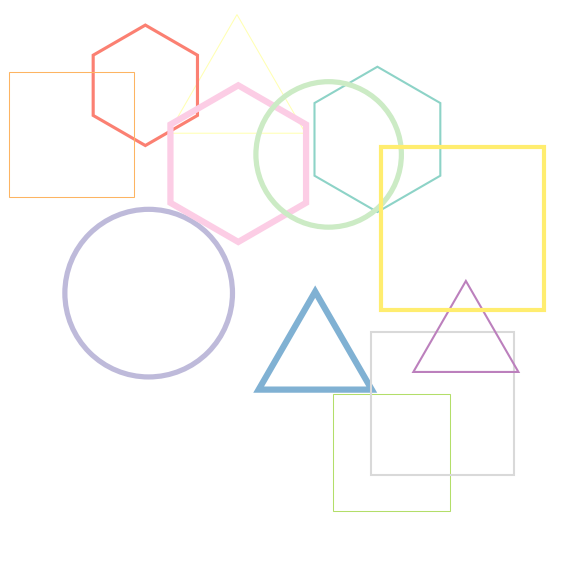[{"shape": "hexagon", "thickness": 1, "radius": 0.63, "center": [0.654, 0.758]}, {"shape": "triangle", "thickness": 0.5, "radius": 0.68, "center": [0.41, 0.837]}, {"shape": "circle", "thickness": 2.5, "radius": 0.73, "center": [0.257, 0.492]}, {"shape": "hexagon", "thickness": 1.5, "radius": 0.52, "center": [0.252, 0.851]}, {"shape": "triangle", "thickness": 3, "radius": 0.57, "center": [0.546, 0.381]}, {"shape": "square", "thickness": 0.5, "radius": 0.54, "center": [0.125, 0.767]}, {"shape": "square", "thickness": 0.5, "radius": 0.51, "center": [0.677, 0.215]}, {"shape": "hexagon", "thickness": 3, "radius": 0.68, "center": [0.413, 0.716]}, {"shape": "square", "thickness": 1, "radius": 0.62, "center": [0.766, 0.3]}, {"shape": "triangle", "thickness": 1, "radius": 0.53, "center": [0.807, 0.408]}, {"shape": "circle", "thickness": 2.5, "radius": 0.63, "center": [0.569, 0.732]}, {"shape": "square", "thickness": 2, "radius": 0.71, "center": [0.8, 0.604]}]